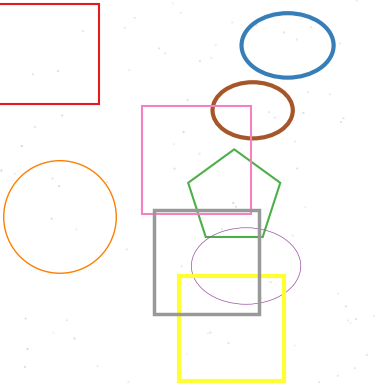[{"shape": "square", "thickness": 1.5, "radius": 0.65, "center": [0.127, 0.859]}, {"shape": "oval", "thickness": 3, "radius": 0.6, "center": [0.747, 0.882]}, {"shape": "pentagon", "thickness": 1.5, "radius": 0.63, "center": [0.608, 0.486]}, {"shape": "oval", "thickness": 0.5, "radius": 0.71, "center": [0.639, 0.309]}, {"shape": "circle", "thickness": 1, "radius": 0.73, "center": [0.156, 0.436]}, {"shape": "square", "thickness": 3, "radius": 0.68, "center": [0.601, 0.147]}, {"shape": "oval", "thickness": 3, "radius": 0.52, "center": [0.656, 0.713]}, {"shape": "square", "thickness": 1.5, "radius": 0.71, "center": [0.511, 0.585]}, {"shape": "square", "thickness": 2.5, "radius": 0.68, "center": [0.537, 0.319]}]